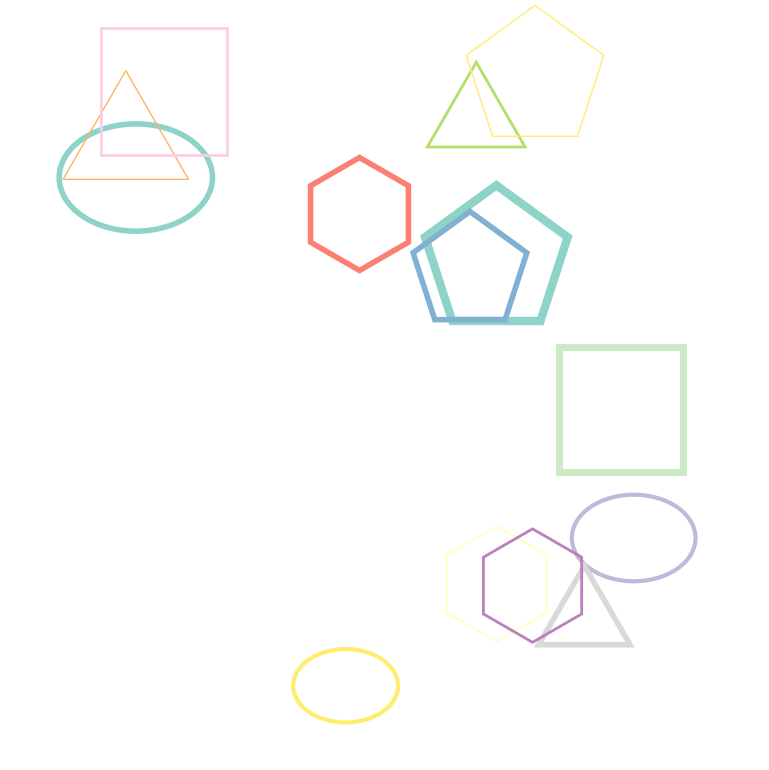[{"shape": "oval", "thickness": 2, "radius": 0.5, "center": [0.176, 0.769]}, {"shape": "pentagon", "thickness": 3, "radius": 0.49, "center": [0.645, 0.662]}, {"shape": "hexagon", "thickness": 0.5, "radius": 0.37, "center": [0.645, 0.242]}, {"shape": "oval", "thickness": 1.5, "radius": 0.4, "center": [0.823, 0.301]}, {"shape": "hexagon", "thickness": 2, "radius": 0.37, "center": [0.467, 0.722]}, {"shape": "pentagon", "thickness": 2, "radius": 0.39, "center": [0.61, 0.648]}, {"shape": "triangle", "thickness": 0.5, "radius": 0.47, "center": [0.163, 0.814]}, {"shape": "triangle", "thickness": 1, "radius": 0.37, "center": [0.618, 0.846]}, {"shape": "square", "thickness": 1, "radius": 0.41, "center": [0.213, 0.881]}, {"shape": "triangle", "thickness": 2, "radius": 0.34, "center": [0.759, 0.197]}, {"shape": "hexagon", "thickness": 1, "radius": 0.37, "center": [0.692, 0.239]}, {"shape": "square", "thickness": 2.5, "radius": 0.4, "center": [0.807, 0.468]}, {"shape": "oval", "thickness": 1.5, "radius": 0.34, "center": [0.449, 0.109]}, {"shape": "pentagon", "thickness": 0.5, "radius": 0.47, "center": [0.695, 0.899]}]